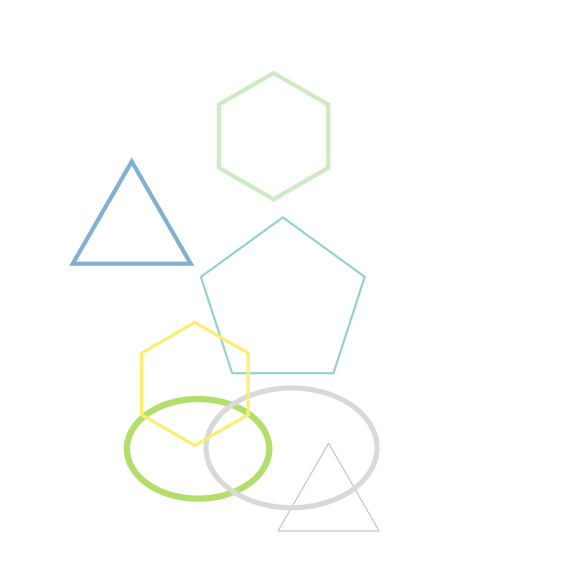[{"shape": "pentagon", "thickness": 1, "radius": 0.75, "center": [0.49, 0.474]}, {"shape": "triangle", "thickness": 0.5, "radius": 0.51, "center": [0.569, 0.13]}, {"shape": "triangle", "thickness": 2, "radius": 0.59, "center": [0.228, 0.601]}, {"shape": "oval", "thickness": 3, "radius": 0.62, "center": [0.343, 0.222]}, {"shape": "oval", "thickness": 2.5, "radius": 0.74, "center": [0.505, 0.224]}, {"shape": "hexagon", "thickness": 2, "radius": 0.55, "center": [0.474, 0.763]}, {"shape": "hexagon", "thickness": 1.5, "radius": 0.53, "center": [0.337, 0.334]}]